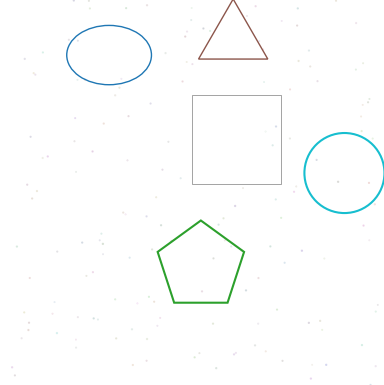[{"shape": "oval", "thickness": 1, "radius": 0.55, "center": [0.283, 0.857]}, {"shape": "pentagon", "thickness": 1.5, "radius": 0.59, "center": [0.522, 0.309]}, {"shape": "triangle", "thickness": 1, "radius": 0.52, "center": [0.606, 0.899]}, {"shape": "square", "thickness": 0.5, "radius": 0.58, "center": [0.614, 0.637]}, {"shape": "circle", "thickness": 1.5, "radius": 0.52, "center": [0.895, 0.551]}]